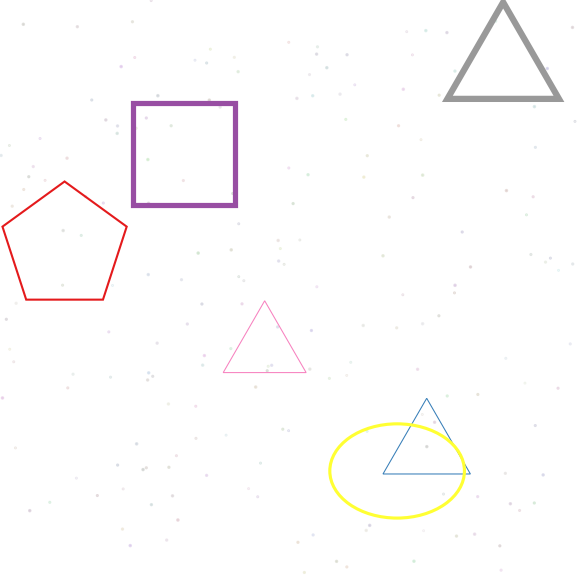[{"shape": "pentagon", "thickness": 1, "radius": 0.57, "center": [0.112, 0.572]}, {"shape": "triangle", "thickness": 0.5, "radius": 0.44, "center": [0.739, 0.222]}, {"shape": "square", "thickness": 2.5, "radius": 0.44, "center": [0.319, 0.733]}, {"shape": "oval", "thickness": 1.5, "radius": 0.58, "center": [0.688, 0.184]}, {"shape": "triangle", "thickness": 0.5, "radius": 0.41, "center": [0.458, 0.395]}, {"shape": "triangle", "thickness": 3, "radius": 0.56, "center": [0.871, 0.884]}]